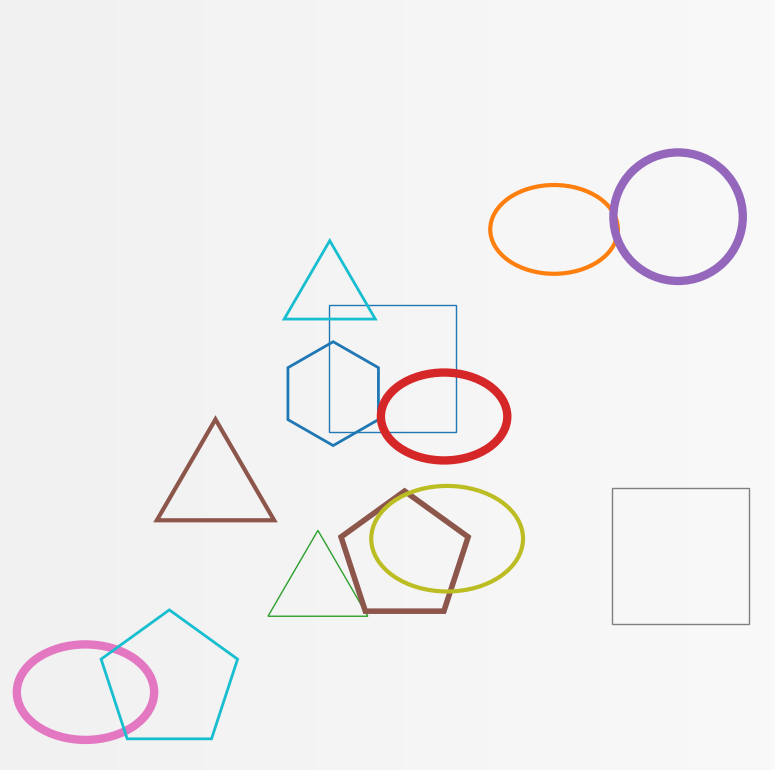[{"shape": "square", "thickness": 0.5, "radius": 0.41, "center": [0.507, 0.522]}, {"shape": "hexagon", "thickness": 1, "radius": 0.34, "center": [0.43, 0.489]}, {"shape": "oval", "thickness": 1.5, "radius": 0.41, "center": [0.715, 0.702]}, {"shape": "triangle", "thickness": 0.5, "radius": 0.37, "center": [0.41, 0.237]}, {"shape": "oval", "thickness": 3, "radius": 0.41, "center": [0.573, 0.459]}, {"shape": "circle", "thickness": 3, "radius": 0.42, "center": [0.875, 0.719]}, {"shape": "triangle", "thickness": 1.5, "radius": 0.44, "center": [0.278, 0.368]}, {"shape": "pentagon", "thickness": 2, "radius": 0.43, "center": [0.522, 0.276]}, {"shape": "oval", "thickness": 3, "radius": 0.44, "center": [0.11, 0.101]}, {"shape": "square", "thickness": 0.5, "radius": 0.44, "center": [0.878, 0.278]}, {"shape": "oval", "thickness": 1.5, "radius": 0.49, "center": [0.577, 0.3]}, {"shape": "triangle", "thickness": 1, "radius": 0.34, "center": [0.425, 0.62]}, {"shape": "pentagon", "thickness": 1, "radius": 0.46, "center": [0.219, 0.115]}]